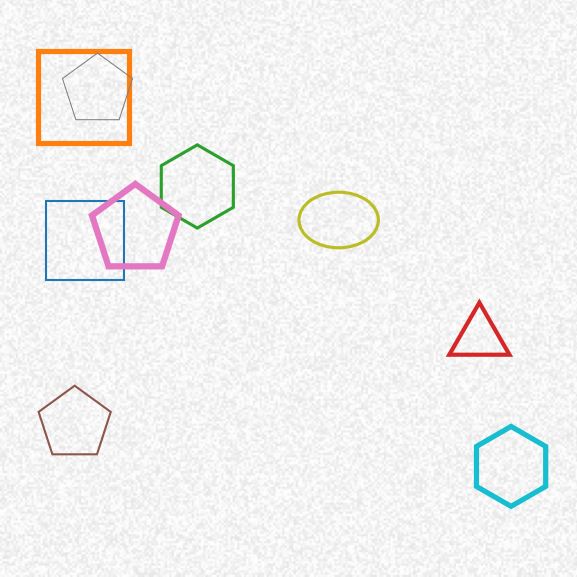[{"shape": "square", "thickness": 1, "radius": 0.34, "center": [0.147, 0.583]}, {"shape": "square", "thickness": 2.5, "radius": 0.4, "center": [0.145, 0.832]}, {"shape": "hexagon", "thickness": 1.5, "radius": 0.36, "center": [0.342, 0.676]}, {"shape": "triangle", "thickness": 2, "radius": 0.3, "center": [0.83, 0.415]}, {"shape": "pentagon", "thickness": 1, "radius": 0.33, "center": [0.129, 0.266]}, {"shape": "pentagon", "thickness": 3, "radius": 0.39, "center": [0.234, 0.602]}, {"shape": "pentagon", "thickness": 0.5, "radius": 0.32, "center": [0.169, 0.843]}, {"shape": "oval", "thickness": 1.5, "radius": 0.34, "center": [0.586, 0.618]}, {"shape": "hexagon", "thickness": 2.5, "radius": 0.35, "center": [0.885, 0.191]}]